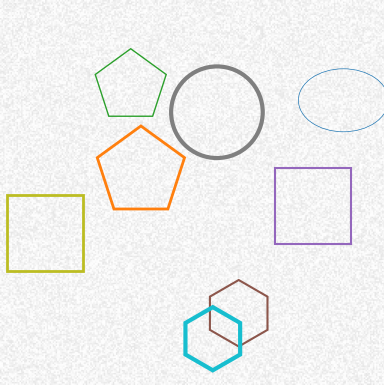[{"shape": "oval", "thickness": 0.5, "radius": 0.58, "center": [0.892, 0.74]}, {"shape": "pentagon", "thickness": 2, "radius": 0.6, "center": [0.366, 0.554]}, {"shape": "pentagon", "thickness": 1, "radius": 0.48, "center": [0.34, 0.777]}, {"shape": "square", "thickness": 1.5, "radius": 0.49, "center": [0.812, 0.464]}, {"shape": "hexagon", "thickness": 1.5, "radius": 0.43, "center": [0.62, 0.186]}, {"shape": "circle", "thickness": 3, "radius": 0.59, "center": [0.563, 0.708]}, {"shape": "square", "thickness": 2, "radius": 0.49, "center": [0.116, 0.396]}, {"shape": "hexagon", "thickness": 3, "radius": 0.41, "center": [0.553, 0.12]}]